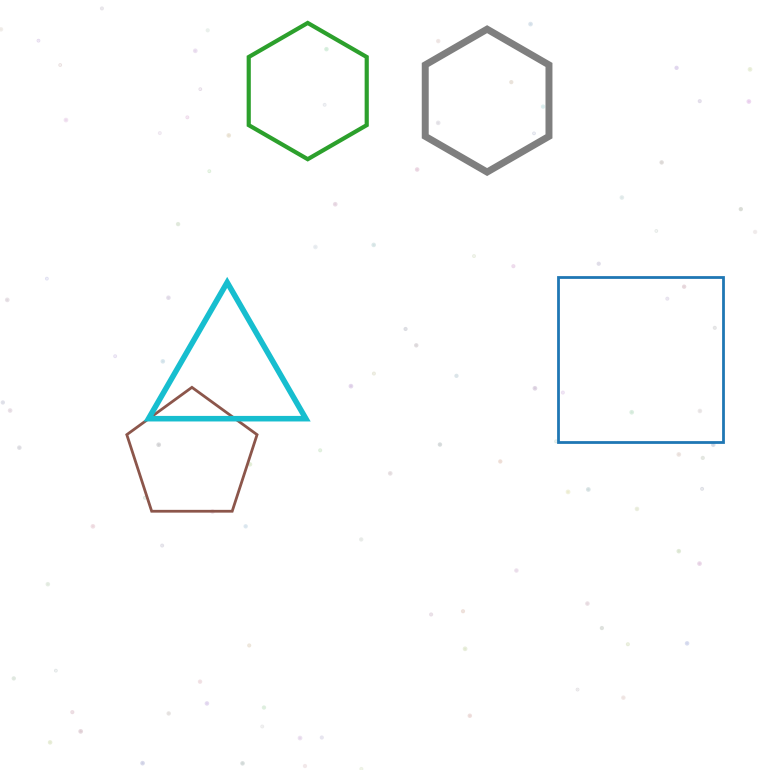[{"shape": "square", "thickness": 1, "radius": 0.53, "center": [0.832, 0.533]}, {"shape": "hexagon", "thickness": 1.5, "radius": 0.44, "center": [0.4, 0.882]}, {"shape": "pentagon", "thickness": 1, "radius": 0.44, "center": [0.249, 0.408]}, {"shape": "hexagon", "thickness": 2.5, "radius": 0.46, "center": [0.633, 0.869]}, {"shape": "triangle", "thickness": 2, "radius": 0.59, "center": [0.295, 0.515]}]